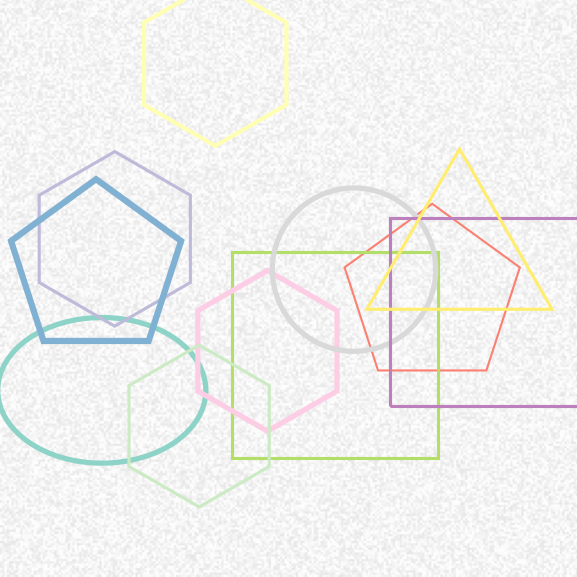[{"shape": "oval", "thickness": 2.5, "radius": 0.9, "center": [0.176, 0.323]}, {"shape": "hexagon", "thickness": 2, "radius": 0.71, "center": [0.373, 0.889]}, {"shape": "hexagon", "thickness": 1.5, "radius": 0.76, "center": [0.199, 0.585]}, {"shape": "pentagon", "thickness": 1, "radius": 0.8, "center": [0.748, 0.487]}, {"shape": "pentagon", "thickness": 3, "radius": 0.77, "center": [0.166, 0.534]}, {"shape": "square", "thickness": 1.5, "radius": 0.89, "center": [0.581, 0.385]}, {"shape": "hexagon", "thickness": 2.5, "radius": 0.7, "center": [0.463, 0.392]}, {"shape": "circle", "thickness": 2.5, "radius": 0.71, "center": [0.613, 0.532]}, {"shape": "square", "thickness": 1.5, "radius": 0.81, "center": [0.838, 0.459]}, {"shape": "hexagon", "thickness": 1.5, "radius": 0.7, "center": [0.345, 0.261]}, {"shape": "triangle", "thickness": 1.5, "radius": 0.93, "center": [0.796, 0.556]}]